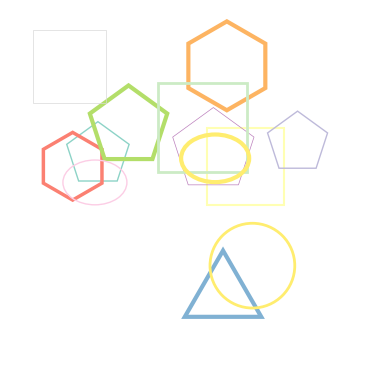[{"shape": "pentagon", "thickness": 1, "radius": 0.43, "center": [0.254, 0.599]}, {"shape": "square", "thickness": 1.5, "radius": 0.5, "center": [0.638, 0.567]}, {"shape": "pentagon", "thickness": 1, "radius": 0.41, "center": [0.773, 0.629]}, {"shape": "hexagon", "thickness": 2.5, "radius": 0.44, "center": [0.189, 0.568]}, {"shape": "triangle", "thickness": 3, "radius": 0.57, "center": [0.579, 0.234]}, {"shape": "hexagon", "thickness": 3, "radius": 0.58, "center": [0.589, 0.829]}, {"shape": "pentagon", "thickness": 3, "radius": 0.53, "center": [0.334, 0.672]}, {"shape": "oval", "thickness": 1, "radius": 0.42, "center": [0.247, 0.526]}, {"shape": "square", "thickness": 0.5, "radius": 0.47, "center": [0.18, 0.826]}, {"shape": "pentagon", "thickness": 0.5, "radius": 0.55, "center": [0.554, 0.61]}, {"shape": "square", "thickness": 2, "radius": 0.58, "center": [0.527, 0.668]}, {"shape": "circle", "thickness": 2, "radius": 0.55, "center": [0.656, 0.31]}, {"shape": "oval", "thickness": 3, "radius": 0.44, "center": [0.559, 0.589]}]